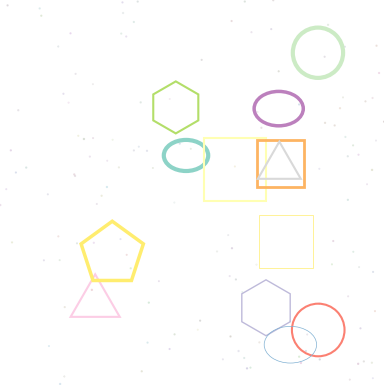[{"shape": "oval", "thickness": 3, "radius": 0.29, "center": [0.483, 0.596]}, {"shape": "square", "thickness": 1.5, "radius": 0.41, "center": [0.61, 0.56]}, {"shape": "hexagon", "thickness": 1, "radius": 0.36, "center": [0.691, 0.201]}, {"shape": "circle", "thickness": 1.5, "radius": 0.34, "center": [0.827, 0.143]}, {"shape": "oval", "thickness": 0.5, "radius": 0.34, "center": [0.754, 0.105]}, {"shape": "square", "thickness": 2, "radius": 0.31, "center": [0.728, 0.575]}, {"shape": "hexagon", "thickness": 1.5, "radius": 0.34, "center": [0.457, 0.721]}, {"shape": "triangle", "thickness": 1.5, "radius": 0.37, "center": [0.247, 0.214]}, {"shape": "triangle", "thickness": 1.5, "radius": 0.32, "center": [0.726, 0.568]}, {"shape": "oval", "thickness": 2.5, "radius": 0.32, "center": [0.724, 0.718]}, {"shape": "circle", "thickness": 3, "radius": 0.33, "center": [0.826, 0.863]}, {"shape": "square", "thickness": 0.5, "radius": 0.35, "center": [0.743, 0.372]}, {"shape": "pentagon", "thickness": 2.5, "radius": 0.43, "center": [0.292, 0.34]}]